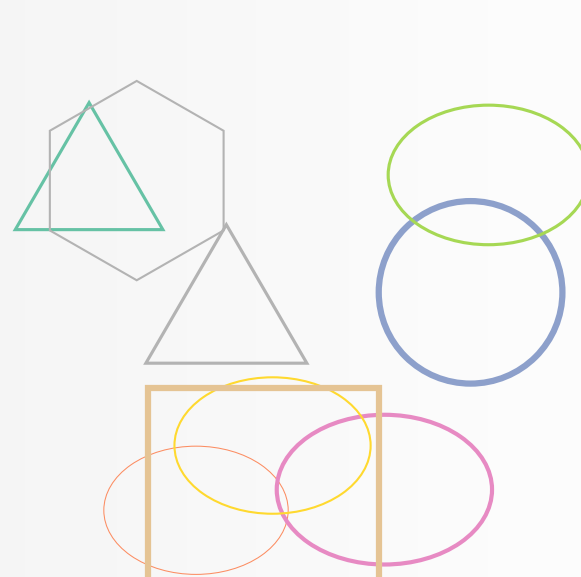[{"shape": "triangle", "thickness": 1.5, "radius": 0.73, "center": [0.153, 0.675]}, {"shape": "oval", "thickness": 0.5, "radius": 0.79, "center": [0.337, 0.116]}, {"shape": "circle", "thickness": 3, "radius": 0.79, "center": [0.81, 0.493]}, {"shape": "oval", "thickness": 2, "radius": 0.93, "center": [0.661, 0.151]}, {"shape": "oval", "thickness": 1.5, "radius": 0.86, "center": [0.84, 0.696]}, {"shape": "oval", "thickness": 1, "radius": 0.84, "center": [0.469, 0.228]}, {"shape": "square", "thickness": 3, "radius": 0.99, "center": [0.454, 0.128]}, {"shape": "hexagon", "thickness": 1, "radius": 0.86, "center": [0.235, 0.686]}, {"shape": "triangle", "thickness": 1.5, "radius": 0.8, "center": [0.389, 0.45]}]